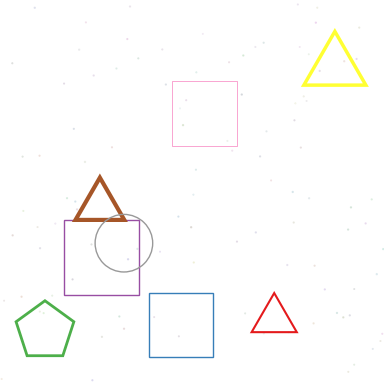[{"shape": "triangle", "thickness": 1.5, "radius": 0.34, "center": [0.712, 0.171]}, {"shape": "square", "thickness": 1, "radius": 0.42, "center": [0.469, 0.157]}, {"shape": "pentagon", "thickness": 2, "radius": 0.39, "center": [0.117, 0.14]}, {"shape": "square", "thickness": 1, "radius": 0.49, "center": [0.264, 0.331]}, {"shape": "triangle", "thickness": 2.5, "radius": 0.46, "center": [0.87, 0.825]}, {"shape": "triangle", "thickness": 3, "radius": 0.37, "center": [0.259, 0.465]}, {"shape": "square", "thickness": 0.5, "radius": 0.42, "center": [0.532, 0.705]}, {"shape": "circle", "thickness": 1, "radius": 0.37, "center": [0.322, 0.368]}]